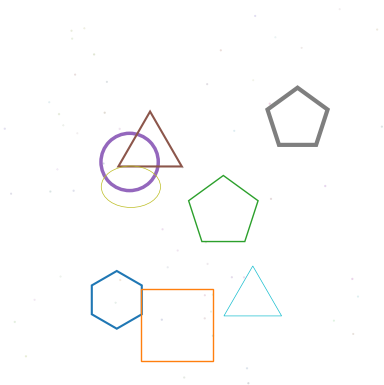[{"shape": "hexagon", "thickness": 1.5, "radius": 0.37, "center": [0.303, 0.221]}, {"shape": "square", "thickness": 1, "radius": 0.47, "center": [0.46, 0.157]}, {"shape": "pentagon", "thickness": 1, "radius": 0.47, "center": [0.58, 0.449]}, {"shape": "circle", "thickness": 2.5, "radius": 0.37, "center": [0.337, 0.579]}, {"shape": "triangle", "thickness": 1.5, "radius": 0.48, "center": [0.39, 0.615]}, {"shape": "pentagon", "thickness": 3, "radius": 0.41, "center": [0.773, 0.69]}, {"shape": "oval", "thickness": 0.5, "radius": 0.38, "center": [0.34, 0.515]}, {"shape": "triangle", "thickness": 0.5, "radius": 0.43, "center": [0.657, 0.223]}]